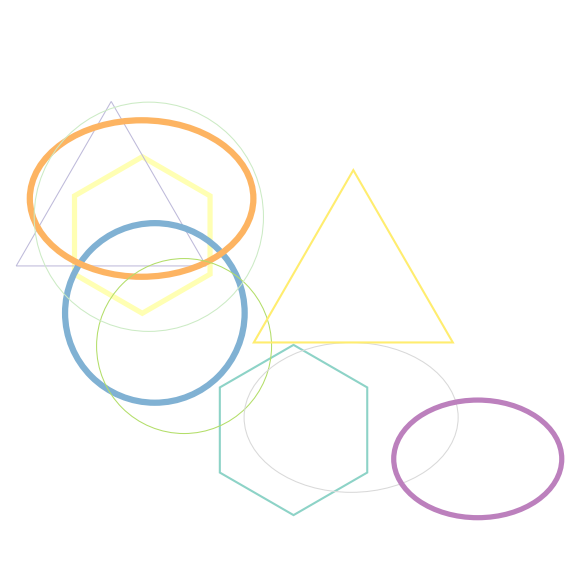[{"shape": "hexagon", "thickness": 1, "radius": 0.74, "center": [0.508, 0.255]}, {"shape": "hexagon", "thickness": 2.5, "radius": 0.68, "center": [0.246, 0.592]}, {"shape": "triangle", "thickness": 0.5, "radius": 0.95, "center": [0.193, 0.634]}, {"shape": "circle", "thickness": 3, "radius": 0.78, "center": [0.268, 0.457]}, {"shape": "oval", "thickness": 3, "radius": 0.97, "center": [0.245, 0.655]}, {"shape": "circle", "thickness": 0.5, "radius": 0.76, "center": [0.319, 0.4]}, {"shape": "oval", "thickness": 0.5, "radius": 0.93, "center": [0.608, 0.276]}, {"shape": "oval", "thickness": 2.5, "radius": 0.73, "center": [0.827, 0.205]}, {"shape": "circle", "thickness": 0.5, "radius": 0.99, "center": [0.258, 0.624]}, {"shape": "triangle", "thickness": 1, "radius": 0.99, "center": [0.612, 0.506]}]